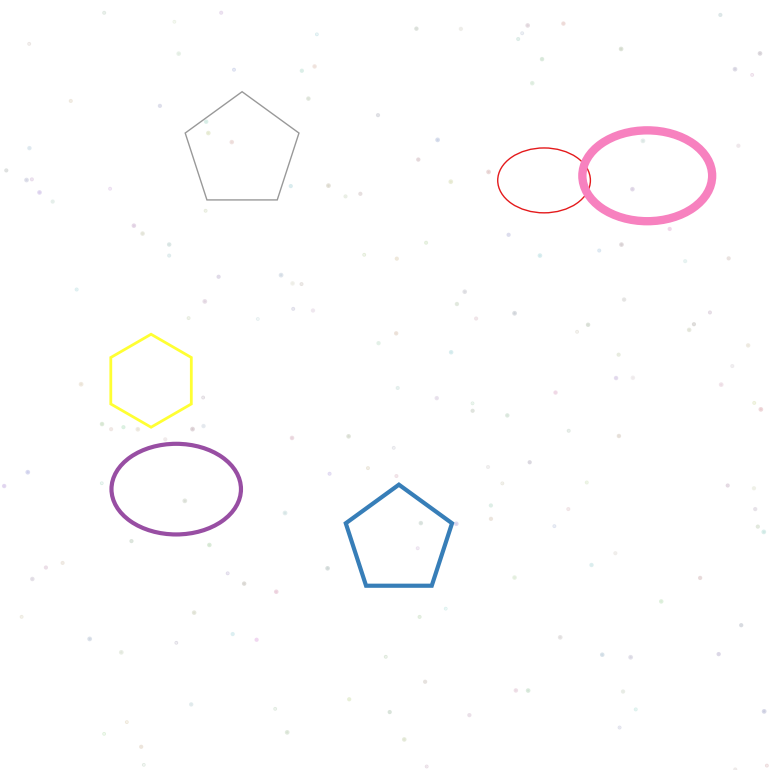[{"shape": "oval", "thickness": 0.5, "radius": 0.3, "center": [0.707, 0.766]}, {"shape": "pentagon", "thickness": 1.5, "radius": 0.36, "center": [0.518, 0.298]}, {"shape": "oval", "thickness": 1.5, "radius": 0.42, "center": [0.229, 0.365]}, {"shape": "hexagon", "thickness": 1, "radius": 0.3, "center": [0.196, 0.506]}, {"shape": "oval", "thickness": 3, "radius": 0.42, "center": [0.841, 0.772]}, {"shape": "pentagon", "thickness": 0.5, "radius": 0.39, "center": [0.314, 0.803]}]